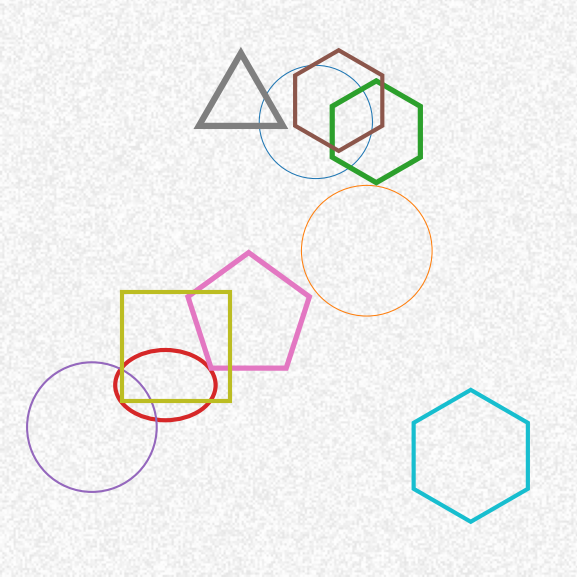[{"shape": "circle", "thickness": 0.5, "radius": 0.49, "center": [0.547, 0.788]}, {"shape": "circle", "thickness": 0.5, "radius": 0.57, "center": [0.635, 0.565]}, {"shape": "hexagon", "thickness": 2.5, "radius": 0.44, "center": [0.652, 0.771]}, {"shape": "oval", "thickness": 2, "radius": 0.43, "center": [0.286, 0.332]}, {"shape": "circle", "thickness": 1, "radius": 0.56, "center": [0.159, 0.26]}, {"shape": "hexagon", "thickness": 2, "radius": 0.44, "center": [0.587, 0.825]}, {"shape": "pentagon", "thickness": 2.5, "radius": 0.55, "center": [0.431, 0.451]}, {"shape": "triangle", "thickness": 3, "radius": 0.42, "center": [0.417, 0.823]}, {"shape": "square", "thickness": 2, "radius": 0.47, "center": [0.305, 0.399]}, {"shape": "hexagon", "thickness": 2, "radius": 0.57, "center": [0.815, 0.21]}]